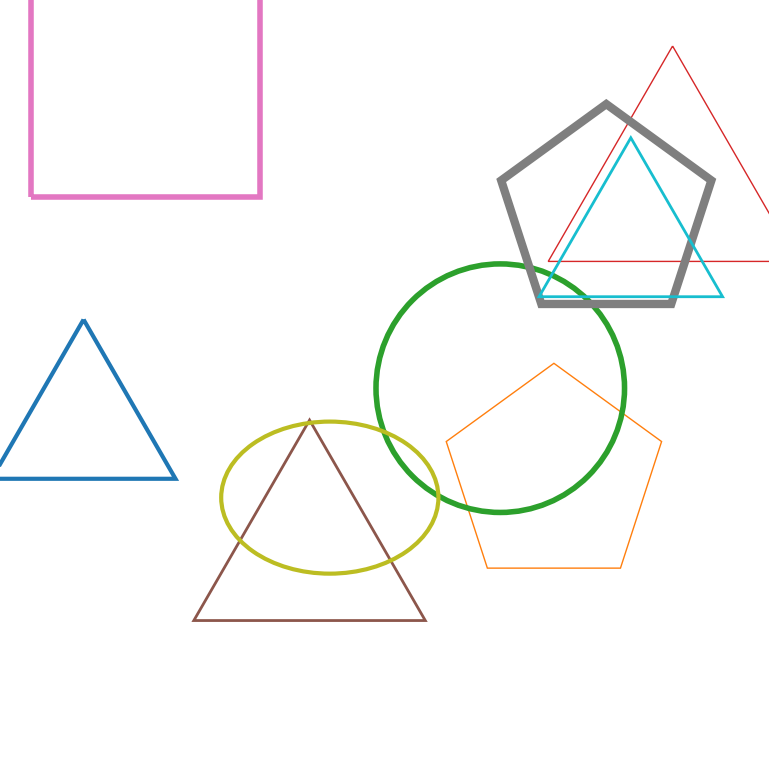[{"shape": "triangle", "thickness": 1.5, "radius": 0.69, "center": [0.109, 0.447]}, {"shape": "pentagon", "thickness": 0.5, "radius": 0.74, "center": [0.719, 0.381]}, {"shape": "circle", "thickness": 2, "radius": 0.81, "center": [0.65, 0.496]}, {"shape": "triangle", "thickness": 0.5, "radius": 0.93, "center": [0.873, 0.754]}, {"shape": "triangle", "thickness": 1, "radius": 0.87, "center": [0.402, 0.281]}, {"shape": "square", "thickness": 2, "radius": 0.74, "center": [0.189, 0.893]}, {"shape": "pentagon", "thickness": 3, "radius": 0.72, "center": [0.787, 0.721]}, {"shape": "oval", "thickness": 1.5, "radius": 0.71, "center": [0.428, 0.354]}, {"shape": "triangle", "thickness": 1, "radius": 0.69, "center": [0.819, 0.683]}]